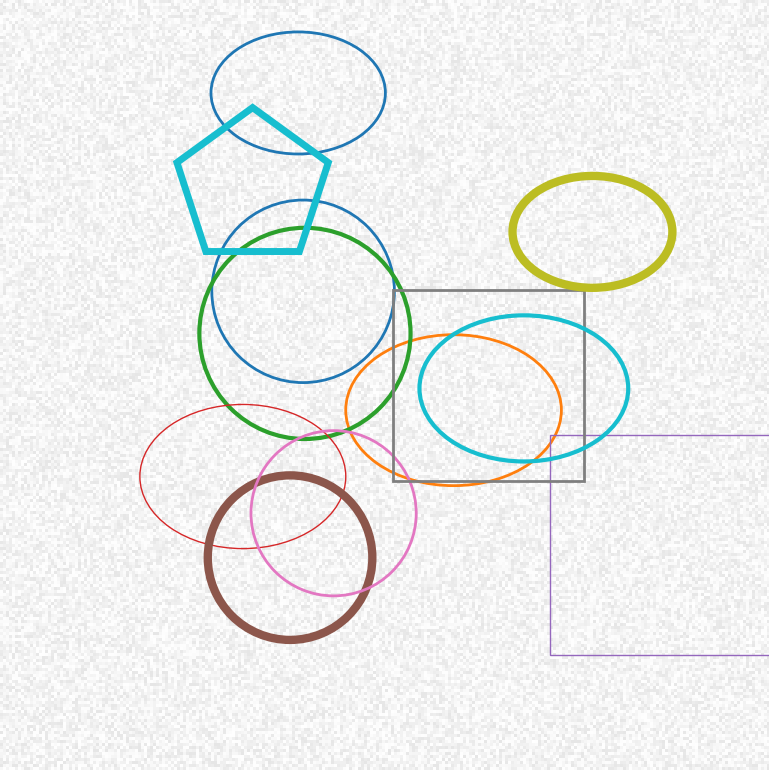[{"shape": "oval", "thickness": 1, "radius": 0.57, "center": [0.387, 0.879]}, {"shape": "circle", "thickness": 1, "radius": 0.59, "center": [0.394, 0.622]}, {"shape": "oval", "thickness": 1, "radius": 0.7, "center": [0.589, 0.467]}, {"shape": "circle", "thickness": 1.5, "radius": 0.69, "center": [0.396, 0.567]}, {"shape": "oval", "thickness": 0.5, "radius": 0.67, "center": [0.315, 0.381]}, {"shape": "square", "thickness": 0.5, "radius": 0.71, "center": [0.857, 0.292]}, {"shape": "circle", "thickness": 3, "radius": 0.53, "center": [0.377, 0.276]}, {"shape": "circle", "thickness": 1, "radius": 0.54, "center": [0.433, 0.333]}, {"shape": "square", "thickness": 1, "radius": 0.62, "center": [0.635, 0.499]}, {"shape": "oval", "thickness": 3, "radius": 0.52, "center": [0.769, 0.699]}, {"shape": "pentagon", "thickness": 2.5, "radius": 0.52, "center": [0.328, 0.757]}, {"shape": "oval", "thickness": 1.5, "radius": 0.68, "center": [0.68, 0.496]}]